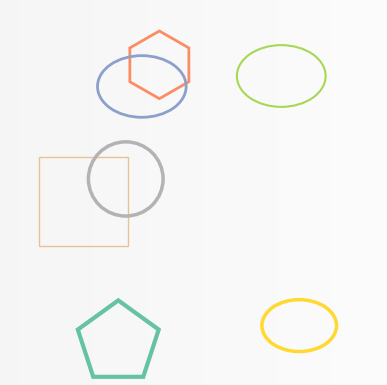[{"shape": "pentagon", "thickness": 3, "radius": 0.55, "center": [0.305, 0.11]}, {"shape": "hexagon", "thickness": 2, "radius": 0.44, "center": [0.411, 0.832]}, {"shape": "oval", "thickness": 2, "radius": 0.57, "center": [0.366, 0.775]}, {"shape": "oval", "thickness": 1.5, "radius": 0.57, "center": [0.726, 0.803]}, {"shape": "oval", "thickness": 2.5, "radius": 0.48, "center": [0.772, 0.154]}, {"shape": "square", "thickness": 1, "radius": 0.58, "center": [0.215, 0.477]}, {"shape": "circle", "thickness": 2.5, "radius": 0.48, "center": [0.325, 0.535]}]